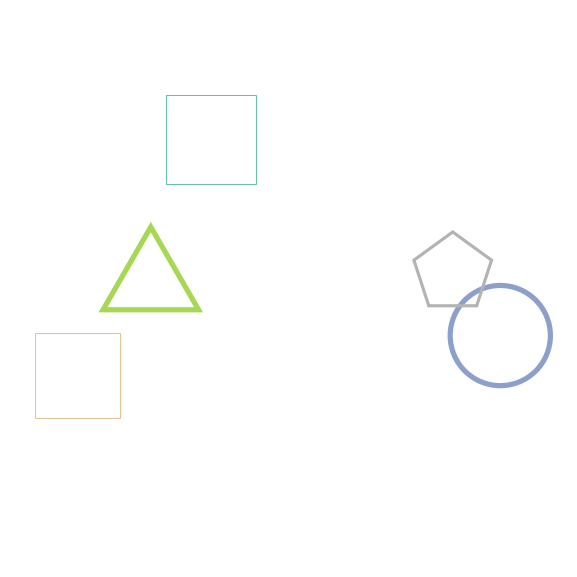[{"shape": "square", "thickness": 0.5, "radius": 0.39, "center": [0.365, 0.757]}, {"shape": "circle", "thickness": 2.5, "radius": 0.43, "center": [0.866, 0.418]}, {"shape": "triangle", "thickness": 2.5, "radius": 0.48, "center": [0.261, 0.511]}, {"shape": "square", "thickness": 0.5, "radius": 0.37, "center": [0.135, 0.349]}, {"shape": "pentagon", "thickness": 1.5, "radius": 0.35, "center": [0.784, 0.527]}]